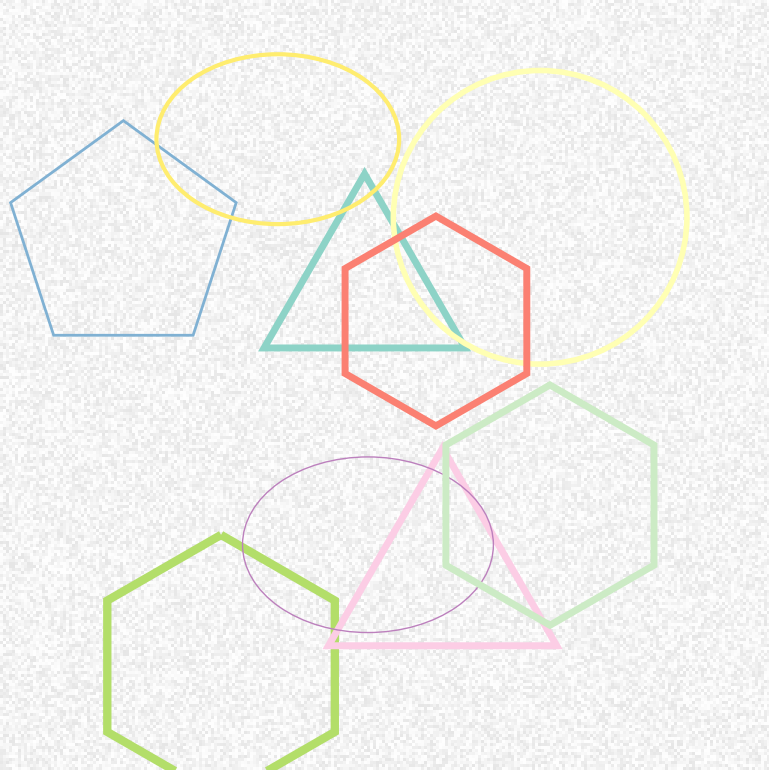[{"shape": "triangle", "thickness": 2.5, "radius": 0.75, "center": [0.473, 0.623]}, {"shape": "circle", "thickness": 2, "radius": 0.95, "center": [0.701, 0.718]}, {"shape": "hexagon", "thickness": 2.5, "radius": 0.68, "center": [0.566, 0.583]}, {"shape": "pentagon", "thickness": 1, "radius": 0.77, "center": [0.16, 0.689]}, {"shape": "hexagon", "thickness": 3, "radius": 0.85, "center": [0.287, 0.135]}, {"shape": "triangle", "thickness": 2.5, "radius": 0.86, "center": [0.575, 0.247]}, {"shape": "oval", "thickness": 0.5, "radius": 0.81, "center": [0.478, 0.293]}, {"shape": "hexagon", "thickness": 2.5, "radius": 0.78, "center": [0.714, 0.344]}, {"shape": "oval", "thickness": 1.5, "radius": 0.79, "center": [0.361, 0.819]}]